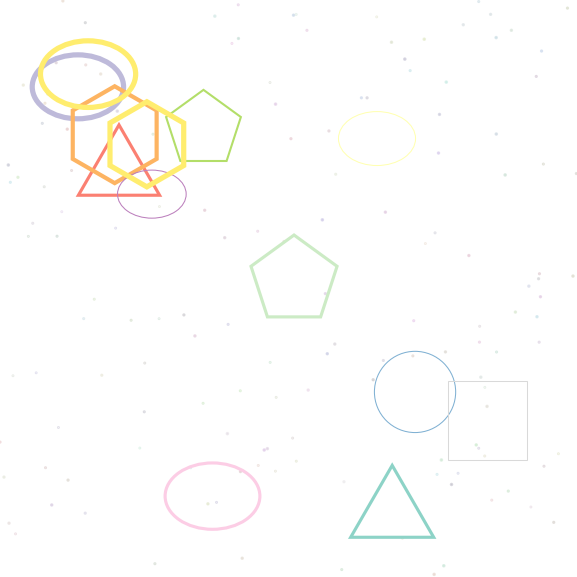[{"shape": "triangle", "thickness": 1.5, "radius": 0.41, "center": [0.679, 0.11]}, {"shape": "oval", "thickness": 0.5, "radius": 0.33, "center": [0.653, 0.759]}, {"shape": "oval", "thickness": 2.5, "radius": 0.4, "center": [0.135, 0.849]}, {"shape": "triangle", "thickness": 1.5, "radius": 0.41, "center": [0.206, 0.702]}, {"shape": "circle", "thickness": 0.5, "radius": 0.35, "center": [0.719, 0.32]}, {"shape": "hexagon", "thickness": 2, "radius": 0.42, "center": [0.199, 0.766]}, {"shape": "pentagon", "thickness": 1, "radius": 0.34, "center": [0.352, 0.775]}, {"shape": "oval", "thickness": 1.5, "radius": 0.41, "center": [0.368, 0.14]}, {"shape": "square", "thickness": 0.5, "radius": 0.34, "center": [0.844, 0.27]}, {"shape": "oval", "thickness": 0.5, "radius": 0.3, "center": [0.263, 0.663]}, {"shape": "pentagon", "thickness": 1.5, "radius": 0.39, "center": [0.509, 0.514]}, {"shape": "oval", "thickness": 2.5, "radius": 0.41, "center": [0.153, 0.871]}, {"shape": "hexagon", "thickness": 2.5, "radius": 0.37, "center": [0.254, 0.749]}]